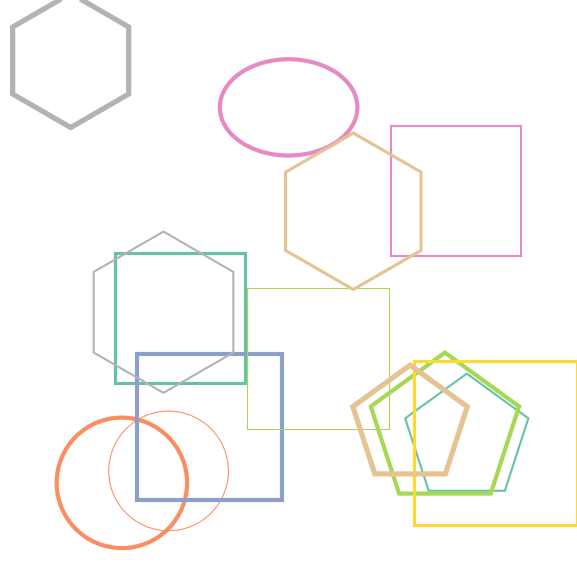[{"shape": "pentagon", "thickness": 1, "radius": 0.56, "center": [0.808, 0.24]}, {"shape": "square", "thickness": 1.5, "radius": 0.56, "center": [0.312, 0.449]}, {"shape": "circle", "thickness": 2, "radius": 0.56, "center": [0.211, 0.163]}, {"shape": "circle", "thickness": 0.5, "radius": 0.52, "center": [0.292, 0.184]}, {"shape": "square", "thickness": 2, "radius": 0.63, "center": [0.363, 0.26]}, {"shape": "oval", "thickness": 2, "radius": 0.6, "center": [0.5, 0.813]}, {"shape": "square", "thickness": 1, "radius": 0.57, "center": [0.79, 0.668]}, {"shape": "square", "thickness": 0.5, "radius": 0.61, "center": [0.551, 0.378]}, {"shape": "pentagon", "thickness": 2, "radius": 0.67, "center": [0.77, 0.254]}, {"shape": "square", "thickness": 1.5, "radius": 0.71, "center": [0.858, 0.232]}, {"shape": "hexagon", "thickness": 1.5, "radius": 0.68, "center": [0.612, 0.633]}, {"shape": "pentagon", "thickness": 2.5, "radius": 0.52, "center": [0.71, 0.263]}, {"shape": "hexagon", "thickness": 1, "radius": 0.7, "center": [0.283, 0.458]}, {"shape": "hexagon", "thickness": 2.5, "radius": 0.58, "center": [0.122, 0.894]}]